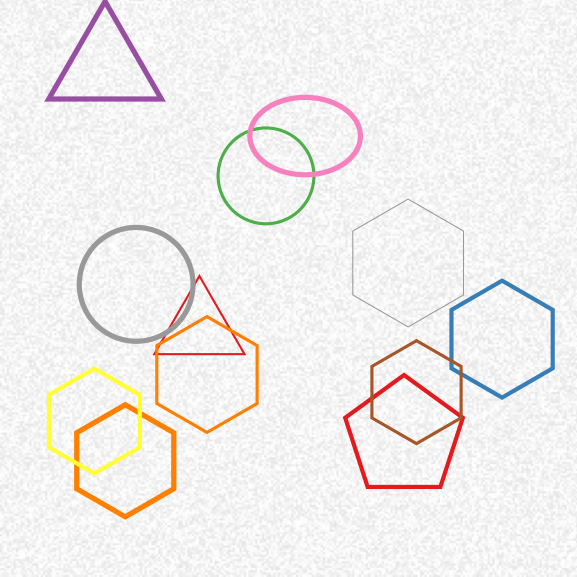[{"shape": "triangle", "thickness": 1, "radius": 0.45, "center": [0.345, 0.431]}, {"shape": "pentagon", "thickness": 2, "radius": 0.54, "center": [0.7, 0.243]}, {"shape": "hexagon", "thickness": 2, "radius": 0.51, "center": [0.869, 0.412]}, {"shape": "circle", "thickness": 1.5, "radius": 0.41, "center": [0.461, 0.695]}, {"shape": "triangle", "thickness": 2.5, "radius": 0.56, "center": [0.182, 0.884]}, {"shape": "hexagon", "thickness": 2.5, "radius": 0.49, "center": [0.217, 0.201]}, {"shape": "hexagon", "thickness": 1.5, "radius": 0.5, "center": [0.358, 0.351]}, {"shape": "hexagon", "thickness": 2, "radius": 0.45, "center": [0.163, 0.27]}, {"shape": "hexagon", "thickness": 1.5, "radius": 0.45, "center": [0.721, 0.32]}, {"shape": "oval", "thickness": 2.5, "radius": 0.48, "center": [0.528, 0.764]}, {"shape": "circle", "thickness": 2.5, "radius": 0.49, "center": [0.236, 0.507]}, {"shape": "hexagon", "thickness": 0.5, "radius": 0.55, "center": [0.707, 0.544]}]